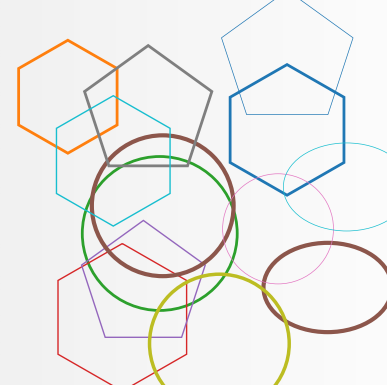[{"shape": "pentagon", "thickness": 0.5, "radius": 0.89, "center": [0.741, 0.847]}, {"shape": "hexagon", "thickness": 2, "radius": 0.85, "center": [0.741, 0.663]}, {"shape": "hexagon", "thickness": 2, "radius": 0.73, "center": [0.175, 0.749]}, {"shape": "circle", "thickness": 2, "radius": 1.0, "center": [0.412, 0.394]}, {"shape": "hexagon", "thickness": 1, "radius": 0.96, "center": [0.316, 0.176]}, {"shape": "pentagon", "thickness": 1, "radius": 0.84, "center": [0.37, 0.26]}, {"shape": "oval", "thickness": 3, "radius": 0.83, "center": [0.846, 0.253]}, {"shape": "circle", "thickness": 3, "radius": 0.91, "center": [0.42, 0.466]}, {"shape": "circle", "thickness": 0.5, "radius": 0.72, "center": [0.718, 0.406]}, {"shape": "pentagon", "thickness": 2, "radius": 0.86, "center": [0.382, 0.709]}, {"shape": "circle", "thickness": 2.5, "radius": 0.9, "center": [0.566, 0.108]}, {"shape": "oval", "thickness": 0.5, "radius": 0.82, "center": [0.895, 0.514]}, {"shape": "hexagon", "thickness": 1, "radius": 0.85, "center": [0.292, 0.582]}]